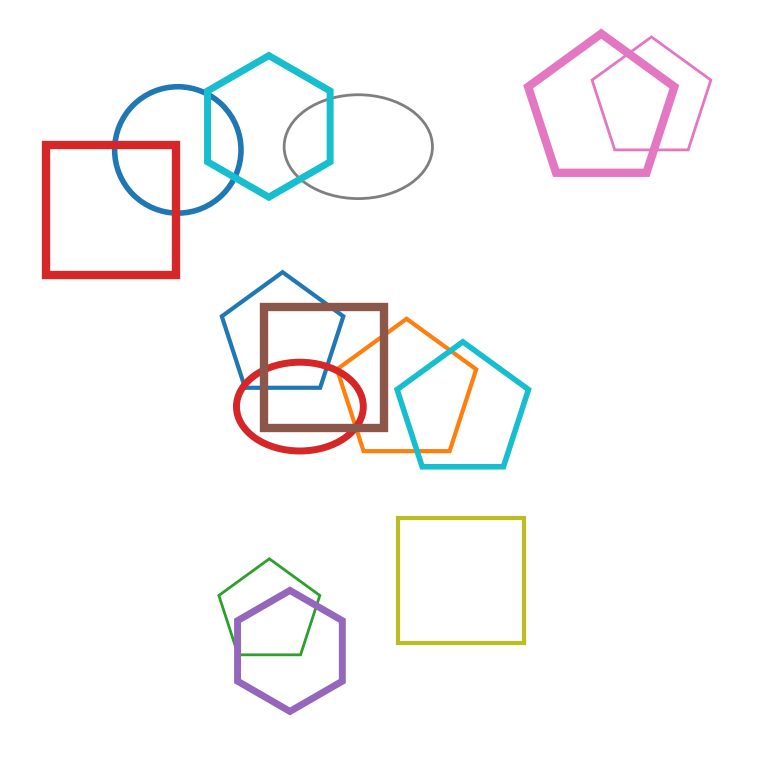[{"shape": "circle", "thickness": 2, "radius": 0.41, "center": [0.231, 0.805]}, {"shape": "pentagon", "thickness": 1.5, "radius": 0.41, "center": [0.367, 0.564]}, {"shape": "pentagon", "thickness": 1.5, "radius": 0.48, "center": [0.528, 0.491]}, {"shape": "pentagon", "thickness": 1, "radius": 0.34, "center": [0.35, 0.205]}, {"shape": "oval", "thickness": 2.5, "radius": 0.41, "center": [0.389, 0.472]}, {"shape": "square", "thickness": 3, "radius": 0.42, "center": [0.144, 0.728]}, {"shape": "hexagon", "thickness": 2.5, "radius": 0.39, "center": [0.377, 0.155]}, {"shape": "square", "thickness": 3, "radius": 0.39, "center": [0.42, 0.523]}, {"shape": "pentagon", "thickness": 1, "radius": 0.41, "center": [0.846, 0.871]}, {"shape": "pentagon", "thickness": 3, "radius": 0.5, "center": [0.781, 0.856]}, {"shape": "oval", "thickness": 1, "radius": 0.48, "center": [0.465, 0.81]}, {"shape": "square", "thickness": 1.5, "radius": 0.41, "center": [0.599, 0.246]}, {"shape": "pentagon", "thickness": 2, "radius": 0.45, "center": [0.601, 0.466]}, {"shape": "hexagon", "thickness": 2.5, "radius": 0.46, "center": [0.349, 0.836]}]